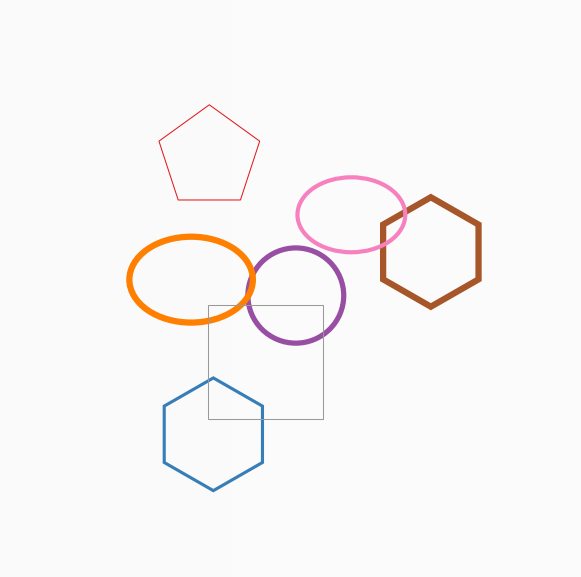[{"shape": "pentagon", "thickness": 0.5, "radius": 0.46, "center": [0.36, 0.727]}, {"shape": "hexagon", "thickness": 1.5, "radius": 0.49, "center": [0.367, 0.247]}, {"shape": "circle", "thickness": 2.5, "radius": 0.41, "center": [0.509, 0.487]}, {"shape": "oval", "thickness": 3, "radius": 0.53, "center": [0.329, 0.515]}, {"shape": "hexagon", "thickness": 3, "radius": 0.47, "center": [0.741, 0.563]}, {"shape": "oval", "thickness": 2, "radius": 0.46, "center": [0.604, 0.627]}, {"shape": "square", "thickness": 0.5, "radius": 0.49, "center": [0.456, 0.372]}]